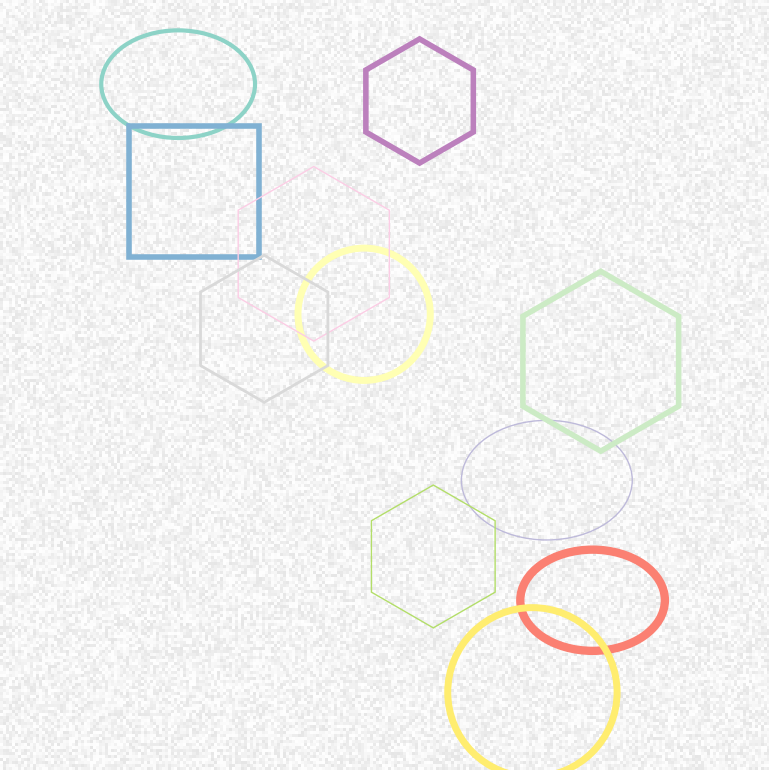[{"shape": "oval", "thickness": 1.5, "radius": 0.5, "center": [0.231, 0.891]}, {"shape": "circle", "thickness": 2.5, "radius": 0.43, "center": [0.473, 0.592]}, {"shape": "oval", "thickness": 0.5, "radius": 0.55, "center": [0.71, 0.376]}, {"shape": "oval", "thickness": 3, "radius": 0.47, "center": [0.77, 0.22]}, {"shape": "square", "thickness": 2, "radius": 0.42, "center": [0.252, 0.751]}, {"shape": "hexagon", "thickness": 0.5, "radius": 0.46, "center": [0.563, 0.277]}, {"shape": "hexagon", "thickness": 0.5, "radius": 0.57, "center": [0.407, 0.67]}, {"shape": "hexagon", "thickness": 1, "radius": 0.48, "center": [0.343, 0.573]}, {"shape": "hexagon", "thickness": 2, "radius": 0.4, "center": [0.545, 0.869]}, {"shape": "hexagon", "thickness": 2, "radius": 0.58, "center": [0.78, 0.531]}, {"shape": "circle", "thickness": 2.5, "radius": 0.55, "center": [0.691, 0.101]}]